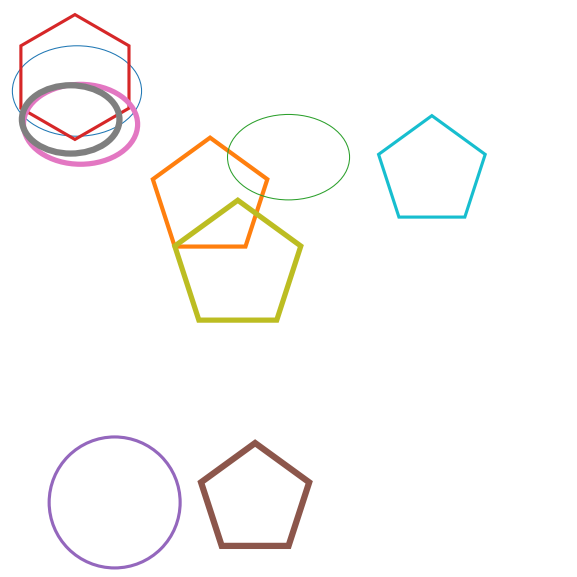[{"shape": "oval", "thickness": 0.5, "radius": 0.56, "center": [0.133, 0.842]}, {"shape": "pentagon", "thickness": 2, "radius": 0.52, "center": [0.364, 0.657]}, {"shape": "oval", "thickness": 0.5, "radius": 0.53, "center": [0.5, 0.727]}, {"shape": "hexagon", "thickness": 1.5, "radius": 0.54, "center": [0.13, 0.866]}, {"shape": "circle", "thickness": 1.5, "radius": 0.57, "center": [0.199, 0.129]}, {"shape": "pentagon", "thickness": 3, "radius": 0.49, "center": [0.442, 0.134]}, {"shape": "oval", "thickness": 2.5, "radius": 0.49, "center": [0.14, 0.784]}, {"shape": "oval", "thickness": 3, "radius": 0.42, "center": [0.122, 0.792]}, {"shape": "pentagon", "thickness": 2.5, "radius": 0.57, "center": [0.412, 0.538]}, {"shape": "pentagon", "thickness": 1.5, "radius": 0.49, "center": [0.748, 0.702]}]